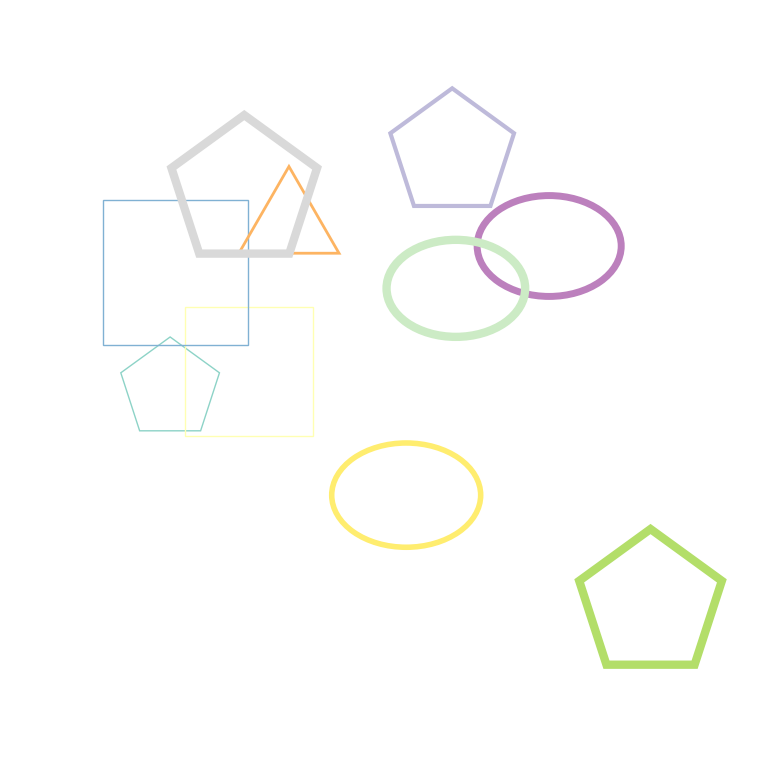[{"shape": "pentagon", "thickness": 0.5, "radius": 0.34, "center": [0.221, 0.495]}, {"shape": "square", "thickness": 0.5, "radius": 0.42, "center": [0.324, 0.518]}, {"shape": "pentagon", "thickness": 1.5, "radius": 0.42, "center": [0.587, 0.801]}, {"shape": "square", "thickness": 0.5, "radius": 0.47, "center": [0.228, 0.646]}, {"shape": "triangle", "thickness": 1, "radius": 0.38, "center": [0.375, 0.709]}, {"shape": "pentagon", "thickness": 3, "radius": 0.49, "center": [0.845, 0.216]}, {"shape": "pentagon", "thickness": 3, "radius": 0.5, "center": [0.317, 0.751]}, {"shape": "oval", "thickness": 2.5, "radius": 0.47, "center": [0.713, 0.681]}, {"shape": "oval", "thickness": 3, "radius": 0.45, "center": [0.592, 0.626]}, {"shape": "oval", "thickness": 2, "radius": 0.48, "center": [0.528, 0.357]}]